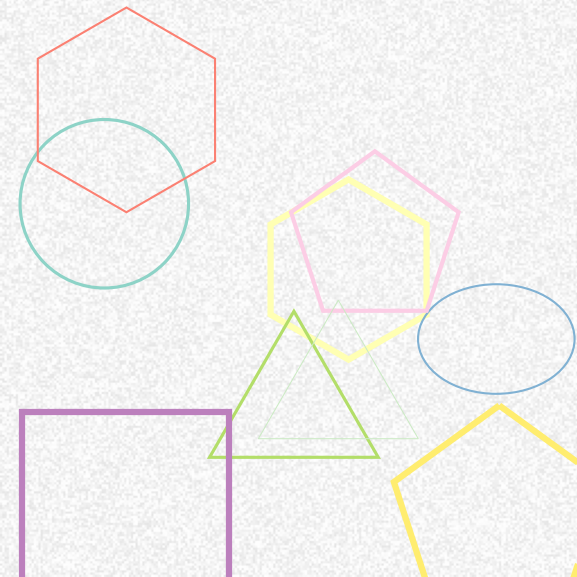[{"shape": "circle", "thickness": 1.5, "radius": 0.73, "center": [0.181, 0.646]}, {"shape": "hexagon", "thickness": 3, "radius": 0.78, "center": [0.604, 0.532]}, {"shape": "hexagon", "thickness": 1, "radius": 0.89, "center": [0.219, 0.809]}, {"shape": "oval", "thickness": 1, "radius": 0.68, "center": [0.859, 0.412]}, {"shape": "triangle", "thickness": 1.5, "radius": 0.84, "center": [0.509, 0.292]}, {"shape": "pentagon", "thickness": 2, "radius": 0.76, "center": [0.649, 0.584]}, {"shape": "square", "thickness": 3, "radius": 0.89, "center": [0.217, 0.107]}, {"shape": "triangle", "thickness": 0.5, "radius": 0.8, "center": [0.586, 0.319]}, {"shape": "pentagon", "thickness": 3, "radius": 0.96, "center": [0.865, 0.105]}]